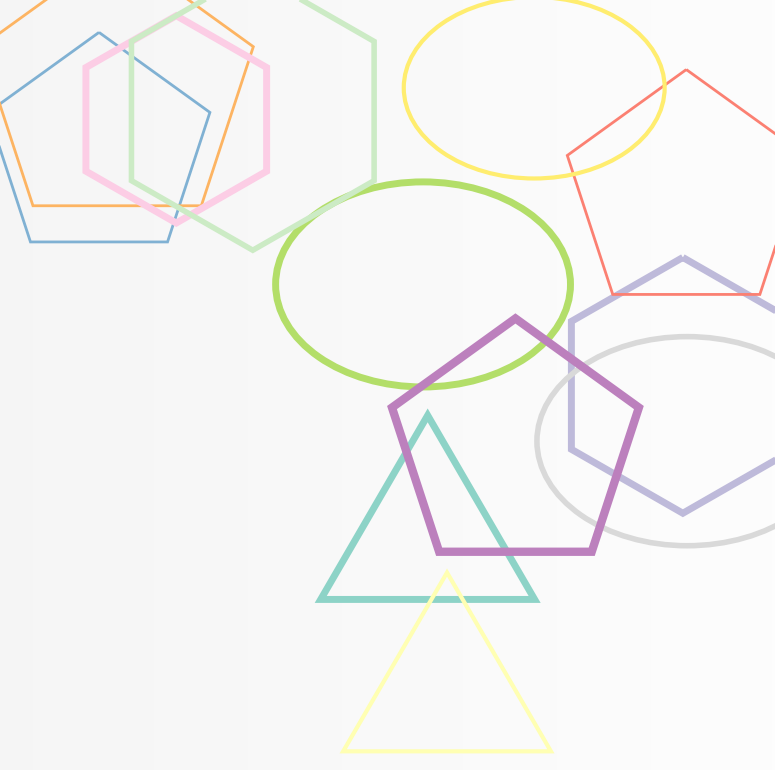[{"shape": "triangle", "thickness": 2.5, "radius": 0.8, "center": [0.552, 0.301]}, {"shape": "triangle", "thickness": 1.5, "radius": 0.77, "center": [0.577, 0.102]}, {"shape": "hexagon", "thickness": 2.5, "radius": 0.83, "center": [0.881, 0.5]}, {"shape": "pentagon", "thickness": 1, "radius": 0.81, "center": [0.886, 0.748]}, {"shape": "pentagon", "thickness": 1, "radius": 0.75, "center": [0.128, 0.808]}, {"shape": "pentagon", "thickness": 1, "radius": 0.92, "center": [0.151, 0.882]}, {"shape": "oval", "thickness": 2.5, "radius": 0.95, "center": [0.546, 0.631]}, {"shape": "hexagon", "thickness": 2.5, "radius": 0.67, "center": [0.227, 0.845]}, {"shape": "oval", "thickness": 2, "radius": 0.97, "center": [0.887, 0.427]}, {"shape": "pentagon", "thickness": 3, "radius": 0.84, "center": [0.665, 0.419]}, {"shape": "hexagon", "thickness": 2, "radius": 0.9, "center": [0.326, 0.856]}, {"shape": "oval", "thickness": 1.5, "radius": 0.84, "center": [0.689, 0.886]}]